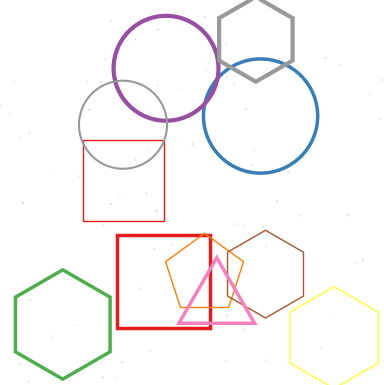[{"shape": "square", "thickness": 2.5, "radius": 0.61, "center": [0.424, 0.269]}, {"shape": "square", "thickness": 1, "radius": 0.52, "center": [0.321, 0.531]}, {"shape": "circle", "thickness": 2.5, "radius": 0.74, "center": [0.677, 0.699]}, {"shape": "hexagon", "thickness": 2.5, "radius": 0.71, "center": [0.163, 0.157]}, {"shape": "circle", "thickness": 3, "radius": 0.68, "center": [0.431, 0.823]}, {"shape": "pentagon", "thickness": 1, "radius": 0.53, "center": [0.531, 0.287]}, {"shape": "hexagon", "thickness": 1, "radius": 0.66, "center": [0.868, 0.123]}, {"shape": "hexagon", "thickness": 1, "radius": 0.57, "center": [0.69, 0.288]}, {"shape": "triangle", "thickness": 2.5, "radius": 0.57, "center": [0.563, 0.217]}, {"shape": "hexagon", "thickness": 3, "radius": 0.55, "center": [0.665, 0.898]}, {"shape": "circle", "thickness": 1.5, "radius": 0.57, "center": [0.319, 0.676]}]